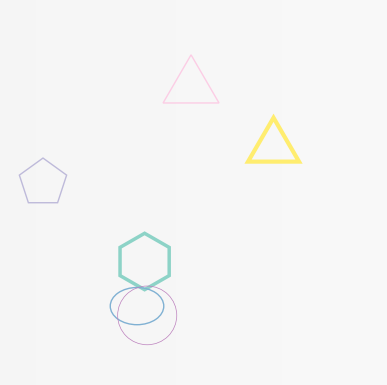[{"shape": "hexagon", "thickness": 2.5, "radius": 0.37, "center": [0.373, 0.321]}, {"shape": "pentagon", "thickness": 1, "radius": 0.32, "center": [0.111, 0.525]}, {"shape": "oval", "thickness": 1, "radius": 0.35, "center": [0.354, 0.205]}, {"shape": "triangle", "thickness": 1, "radius": 0.42, "center": [0.493, 0.774]}, {"shape": "circle", "thickness": 0.5, "radius": 0.38, "center": [0.38, 0.181]}, {"shape": "triangle", "thickness": 3, "radius": 0.38, "center": [0.706, 0.618]}]